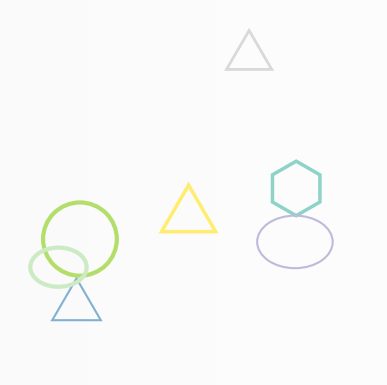[{"shape": "hexagon", "thickness": 2.5, "radius": 0.35, "center": [0.764, 0.511]}, {"shape": "oval", "thickness": 1.5, "radius": 0.49, "center": [0.761, 0.372]}, {"shape": "triangle", "thickness": 1.5, "radius": 0.36, "center": [0.197, 0.204]}, {"shape": "circle", "thickness": 3, "radius": 0.48, "center": [0.206, 0.379]}, {"shape": "triangle", "thickness": 2, "radius": 0.34, "center": [0.643, 0.853]}, {"shape": "oval", "thickness": 3, "radius": 0.36, "center": [0.151, 0.306]}, {"shape": "triangle", "thickness": 2.5, "radius": 0.4, "center": [0.487, 0.439]}]